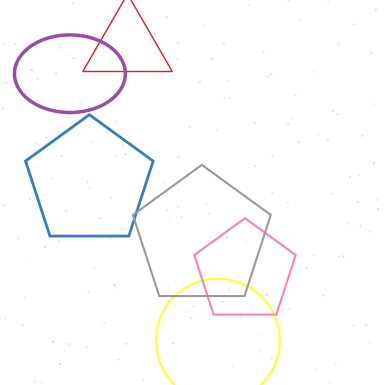[{"shape": "triangle", "thickness": 1, "radius": 0.67, "center": [0.331, 0.881]}, {"shape": "pentagon", "thickness": 2, "radius": 0.87, "center": [0.232, 0.528]}, {"shape": "oval", "thickness": 2.5, "radius": 0.72, "center": [0.182, 0.809]}, {"shape": "circle", "thickness": 1.5, "radius": 0.8, "center": [0.566, 0.115]}, {"shape": "pentagon", "thickness": 1.5, "radius": 0.69, "center": [0.636, 0.295]}, {"shape": "pentagon", "thickness": 1.5, "radius": 0.94, "center": [0.524, 0.383]}]